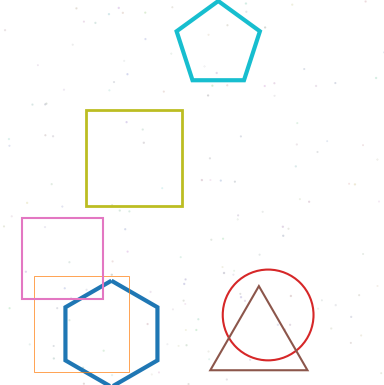[{"shape": "hexagon", "thickness": 3, "radius": 0.69, "center": [0.289, 0.133]}, {"shape": "square", "thickness": 0.5, "radius": 0.62, "center": [0.212, 0.157]}, {"shape": "circle", "thickness": 1.5, "radius": 0.59, "center": [0.696, 0.182]}, {"shape": "triangle", "thickness": 1.5, "radius": 0.73, "center": [0.672, 0.111]}, {"shape": "square", "thickness": 1.5, "radius": 0.53, "center": [0.161, 0.327]}, {"shape": "square", "thickness": 2, "radius": 0.62, "center": [0.348, 0.589]}, {"shape": "pentagon", "thickness": 3, "radius": 0.57, "center": [0.567, 0.884]}]